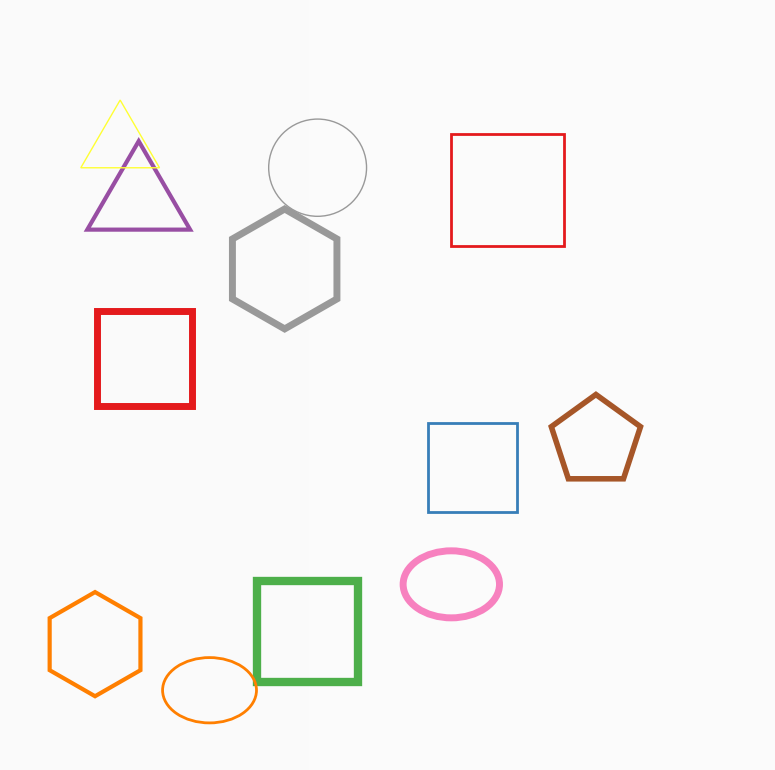[{"shape": "square", "thickness": 1, "radius": 0.36, "center": [0.655, 0.754]}, {"shape": "square", "thickness": 2.5, "radius": 0.31, "center": [0.186, 0.535]}, {"shape": "square", "thickness": 1, "radius": 0.29, "center": [0.61, 0.393]}, {"shape": "square", "thickness": 3, "radius": 0.33, "center": [0.397, 0.18]}, {"shape": "triangle", "thickness": 1.5, "radius": 0.38, "center": [0.179, 0.74]}, {"shape": "oval", "thickness": 1, "radius": 0.3, "center": [0.27, 0.104]}, {"shape": "hexagon", "thickness": 1.5, "radius": 0.34, "center": [0.123, 0.163]}, {"shape": "triangle", "thickness": 0.5, "radius": 0.29, "center": [0.155, 0.811]}, {"shape": "pentagon", "thickness": 2, "radius": 0.3, "center": [0.769, 0.427]}, {"shape": "oval", "thickness": 2.5, "radius": 0.31, "center": [0.582, 0.241]}, {"shape": "hexagon", "thickness": 2.5, "radius": 0.39, "center": [0.367, 0.651]}, {"shape": "circle", "thickness": 0.5, "radius": 0.32, "center": [0.41, 0.782]}]